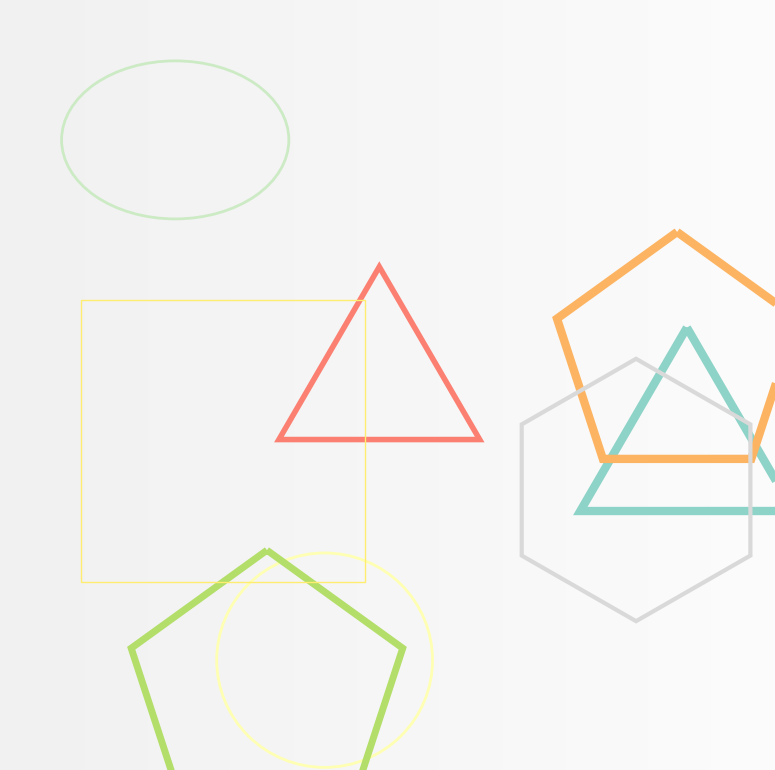[{"shape": "triangle", "thickness": 3, "radius": 0.79, "center": [0.886, 0.416]}, {"shape": "circle", "thickness": 1, "radius": 0.7, "center": [0.419, 0.143]}, {"shape": "triangle", "thickness": 2, "radius": 0.75, "center": [0.489, 0.504]}, {"shape": "pentagon", "thickness": 3, "radius": 0.81, "center": [0.874, 0.536]}, {"shape": "pentagon", "thickness": 2.5, "radius": 0.92, "center": [0.344, 0.101]}, {"shape": "hexagon", "thickness": 1.5, "radius": 0.85, "center": [0.821, 0.364]}, {"shape": "oval", "thickness": 1, "radius": 0.73, "center": [0.226, 0.818]}, {"shape": "square", "thickness": 0.5, "radius": 0.91, "center": [0.288, 0.427]}]